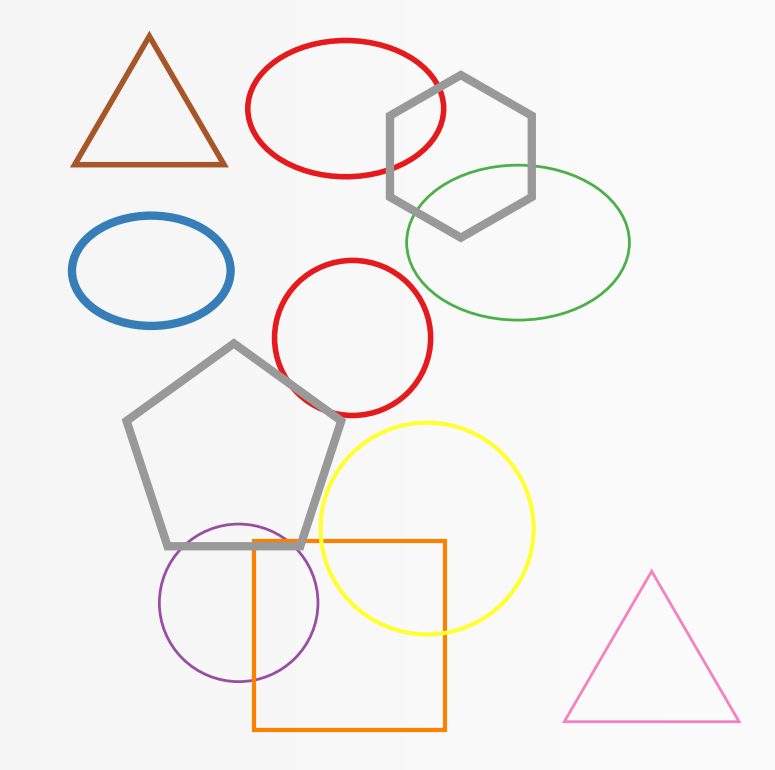[{"shape": "oval", "thickness": 2, "radius": 0.63, "center": [0.446, 0.859]}, {"shape": "circle", "thickness": 2, "radius": 0.5, "center": [0.455, 0.561]}, {"shape": "oval", "thickness": 3, "radius": 0.51, "center": [0.195, 0.648]}, {"shape": "oval", "thickness": 1, "radius": 0.72, "center": [0.668, 0.685]}, {"shape": "circle", "thickness": 1, "radius": 0.51, "center": [0.308, 0.217]}, {"shape": "square", "thickness": 1.5, "radius": 0.61, "center": [0.451, 0.175]}, {"shape": "circle", "thickness": 1.5, "radius": 0.69, "center": [0.551, 0.314]}, {"shape": "triangle", "thickness": 2, "radius": 0.56, "center": [0.193, 0.842]}, {"shape": "triangle", "thickness": 1, "radius": 0.65, "center": [0.841, 0.128]}, {"shape": "hexagon", "thickness": 3, "radius": 0.53, "center": [0.595, 0.797]}, {"shape": "pentagon", "thickness": 3, "radius": 0.73, "center": [0.302, 0.408]}]